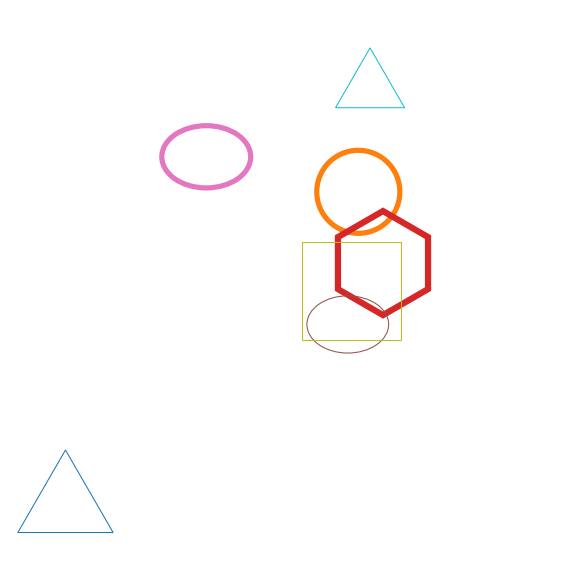[{"shape": "triangle", "thickness": 0.5, "radius": 0.48, "center": [0.113, 0.125]}, {"shape": "circle", "thickness": 2.5, "radius": 0.36, "center": [0.62, 0.667]}, {"shape": "hexagon", "thickness": 3, "radius": 0.45, "center": [0.663, 0.544]}, {"shape": "oval", "thickness": 0.5, "radius": 0.35, "center": [0.602, 0.437]}, {"shape": "oval", "thickness": 2.5, "radius": 0.38, "center": [0.357, 0.728]}, {"shape": "square", "thickness": 0.5, "radius": 0.43, "center": [0.609, 0.495]}, {"shape": "triangle", "thickness": 0.5, "radius": 0.35, "center": [0.641, 0.847]}]